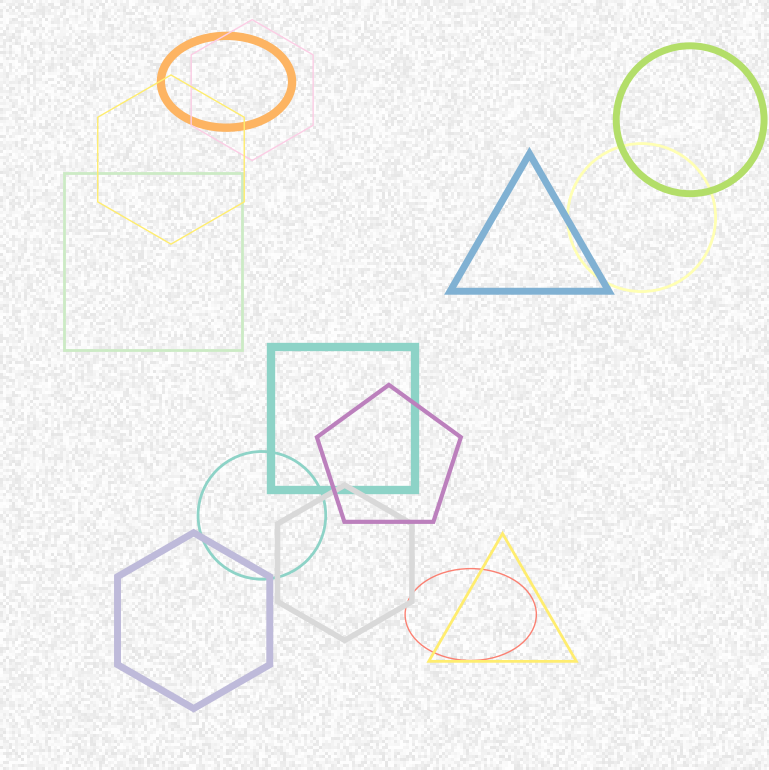[{"shape": "circle", "thickness": 1, "radius": 0.41, "center": [0.34, 0.331]}, {"shape": "square", "thickness": 3, "radius": 0.46, "center": [0.445, 0.457]}, {"shape": "circle", "thickness": 1, "radius": 0.48, "center": [0.833, 0.717]}, {"shape": "hexagon", "thickness": 2.5, "radius": 0.57, "center": [0.251, 0.194]}, {"shape": "oval", "thickness": 0.5, "radius": 0.43, "center": [0.611, 0.202]}, {"shape": "triangle", "thickness": 2.5, "radius": 0.6, "center": [0.688, 0.681]}, {"shape": "oval", "thickness": 3, "radius": 0.43, "center": [0.294, 0.894]}, {"shape": "circle", "thickness": 2.5, "radius": 0.48, "center": [0.896, 0.844]}, {"shape": "hexagon", "thickness": 0.5, "radius": 0.46, "center": [0.327, 0.883]}, {"shape": "hexagon", "thickness": 2, "radius": 0.5, "center": [0.448, 0.269]}, {"shape": "pentagon", "thickness": 1.5, "radius": 0.49, "center": [0.505, 0.402]}, {"shape": "square", "thickness": 1, "radius": 0.58, "center": [0.199, 0.661]}, {"shape": "hexagon", "thickness": 0.5, "radius": 0.55, "center": [0.222, 0.793]}, {"shape": "triangle", "thickness": 1, "radius": 0.55, "center": [0.653, 0.196]}]